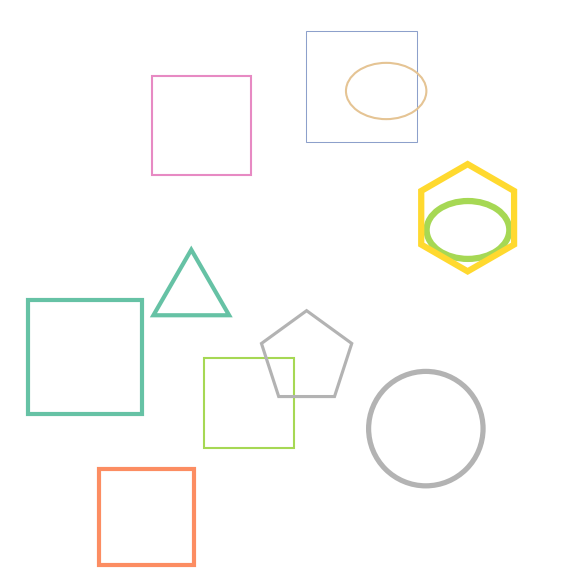[{"shape": "square", "thickness": 2, "radius": 0.5, "center": [0.147, 0.381]}, {"shape": "triangle", "thickness": 2, "radius": 0.38, "center": [0.331, 0.491]}, {"shape": "square", "thickness": 2, "radius": 0.41, "center": [0.254, 0.104]}, {"shape": "square", "thickness": 0.5, "radius": 0.48, "center": [0.626, 0.849]}, {"shape": "square", "thickness": 1, "radius": 0.43, "center": [0.35, 0.783]}, {"shape": "square", "thickness": 1, "radius": 0.39, "center": [0.431, 0.301]}, {"shape": "oval", "thickness": 3, "radius": 0.36, "center": [0.81, 0.601]}, {"shape": "hexagon", "thickness": 3, "radius": 0.46, "center": [0.81, 0.622]}, {"shape": "oval", "thickness": 1, "radius": 0.35, "center": [0.669, 0.842]}, {"shape": "circle", "thickness": 2.5, "radius": 0.5, "center": [0.737, 0.257]}, {"shape": "pentagon", "thickness": 1.5, "radius": 0.41, "center": [0.531, 0.379]}]